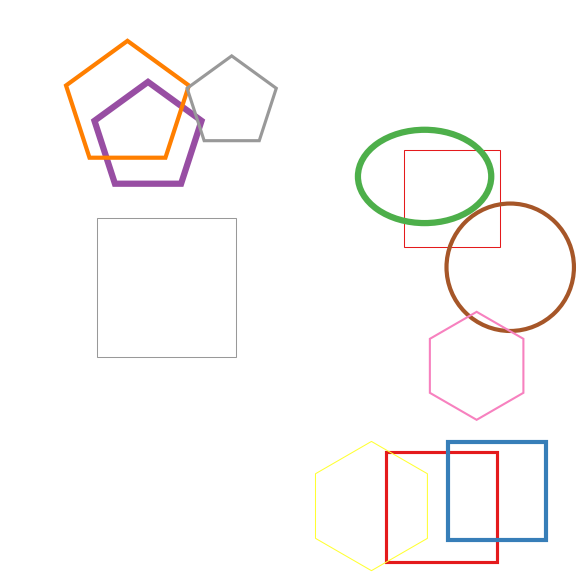[{"shape": "square", "thickness": 1.5, "radius": 0.48, "center": [0.765, 0.122]}, {"shape": "square", "thickness": 0.5, "radius": 0.42, "center": [0.783, 0.656]}, {"shape": "square", "thickness": 2, "radius": 0.42, "center": [0.861, 0.149]}, {"shape": "oval", "thickness": 3, "radius": 0.58, "center": [0.735, 0.694]}, {"shape": "pentagon", "thickness": 3, "radius": 0.49, "center": [0.256, 0.76]}, {"shape": "pentagon", "thickness": 2, "radius": 0.56, "center": [0.221, 0.817]}, {"shape": "hexagon", "thickness": 0.5, "radius": 0.56, "center": [0.643, 0.123]}, {"shape": "circle", "thickness": 2, "radius": 0.55, "center": [0.883, 0.536]}, {"shape": "hexagon", "thickness": 1, "radius": 0.47, "center": [0.825, 0.366]}, {"shape": "square", "thickness": 0.5, "radius": 0.6, "center": [0.289, 0.501]}, {"shape": "pentagon", "thickness": 1.5, "radius": 0.41, "center": [0.401, 0.821]}]